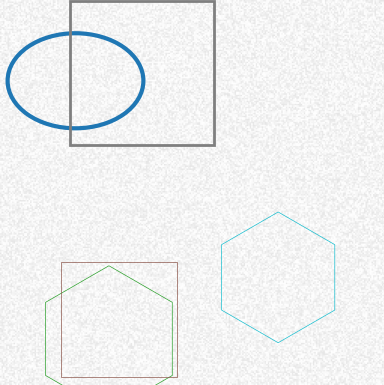[{"shape": "oval", "thickness": 3, "radius": 0.88, "center": [0.196, 0.79]}, {"shape": "hexagon", "thickness": 0.5, "radius": 0.95, "center": [0.283, 0.12]}, {"shape": "square", "thickness": 0.5, "radius": 0.75, "center": [0.309, 0.17]}, {"shape": "square", "thickness": 2, "radius": 0.94, "center": [0.369, 0.81]}, {"shape": "hexagon", "thickness": 0.5, "radius": 0.85, "center": [0.723, 0.28]}]